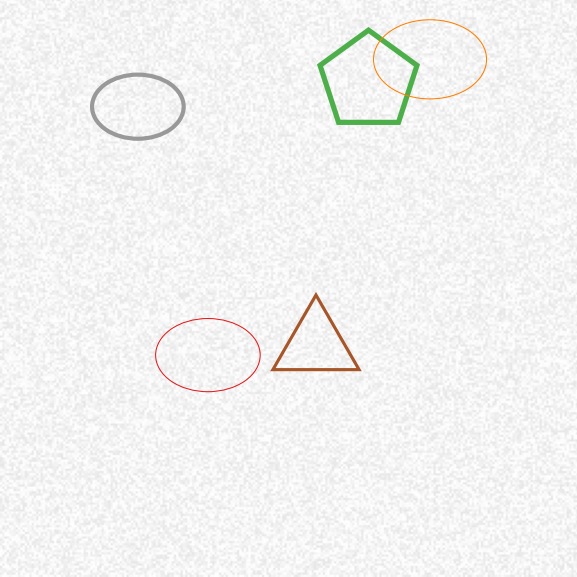[{"shape": "oval", "thickness": 0.5, "radius": 0.45, "center": [0.36, 0.384]}, {"shape": "pentagon", "thickness": 2.5, "radius": 0.44, "center": [0.638, 0.859]}, {"shape": "oval", "thickness": 0.5, "radius": 0.49, "center": [0.745, 0.896]}, {"shape": "triangle", "thickness": 1.5, "radius": 0.43, "center": [0.547, 0.402]}, {"shape": "oval", "thickness": 2, "radius": 0.4, "center": [0.239, 0.814]}]